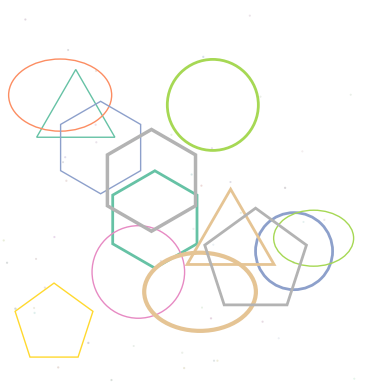[{"shape": "hexagon", "thickness": 2, "radius": 0.63, "center": [0.402, 0.43]}, {"shape": "triangle", "thickness": 1, "radius": 0.59, "center": [0.197, 0.702]}, {"shape": "oval", "thickness": 1, "radius": 0.67, "center": [0.156, 0.753]}, {"shape": "hexagon", "thickness": 1, "radius": 0.6, "center": [0.261, 0.617]}, {"shape": "circle", "thickness": 2, "radius": 0.5, "center": [0.764, 0.348]}, {"shape": "circle", "thickness": 1, "radius": 0.6, "center": [0.359, 0.294]}, {"shape": "oval", "thickness": 1, "radius": 0.52, "center": [0.815, 0.381]}, {"shape": "circle", "thickness": 2, "radius": 0.59, "center": [0.553, 0.728]}, {"shape": "pentagon", "thickness": 1, "radius": 0.53, "center": [0.14, 0.158]}, {"shape": "oval", "thickness": 3, "radius": 0.73, "center": [0.52, 0.242]}, {"shape": "triangle", "thickness": 2, "radius": 0.65, "center": [0.599, 0.378]}, {"shape": "pentagon", "thickness": 2, "radius": 0.69, "center": [0.664, 0.32]}, {"shape": "hexagon", "thickness": 2.5, "radius": 0.66, "center": [0.393, 0.532]}]